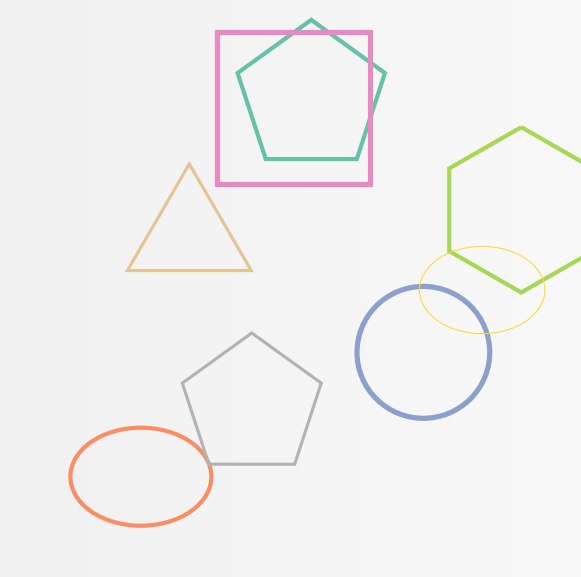[{"shape": "pentagon", "thickness": 2, "radius": 0.67, "center": [0.536, 0.831]}, {"shape": "oval", "thickness": 2, "radius": 0.61, "center": [0.242, 0.174]}, {"shape": "circle", "thickness": 2.5, "radius": 0.57, "center": [0.728, 0.389]}, {"shape": "square", "thickness": 2.5, "radius": 0.66, "center": [0.505, 0.812]}, {"shape": "hexagon", "thickness": 2, "radius": 0.72, "center": [0.897, 0.636]}, {"shape": "oval", "thickness": 0.5, "radius": 0.54, "center": [0.83, 0.497]}, {"shape": "triangle", "thickness": 1.5, "radius": 0.62, "center": [0.326, 0.592]}, {"shape": "pentagon", "thickness": 1.5, "radius": 0.63, "center": [0.433, 0.297]}]